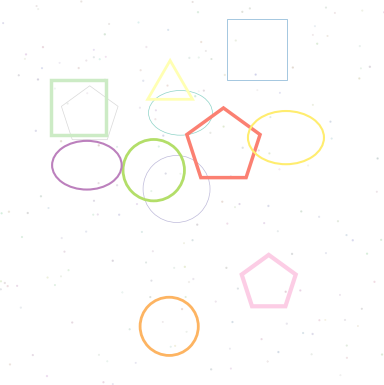[{"shape": "oval", "thickness": 0.5, "radius": 0.41, "center": [0.469, 0.707]}, {"shape": "triangle", "thickness": 2, "radius": 0.34, "center": [0.442, 0.776]}, {"shape": "circle", "thickness": 0.5, "radius": 0.43, "center": [0.459, 0.509]}, {"shape": "pentagon", "thickness": 2.5, "radius": 0.5, "center": [0.58, 0.62]}, {"shape": "square", "thickness": 0.5, "radius": 0.39, "center": [0.668, 0.871]}, {"shape": "circle", "thickness": 2, "radius": 0.38, "center": [0.439, 0.152]}, {"shape": "circle", "thickness": 2, "radius": 0.4, "center": [0.399, 0.558]}, {"shape": "pentagon", "thickness": 3, "radius": 0.37, "center": [0.698, 0.264]}, {"shape": "pentagon", "thickness": 0.5, "radius": 0.39, "center": [0.233, 0.7]}, {"shape": "oval", "thickness": 1.5, "radius": 0.45, "center": [0.226, 0.571]}, {"shape": "square", "thickness": 2.5, "radius": 0.35, "center": [0.204, 0.72]}, {"shape": "oval", "thickness": 1.5, "radius": 0.49, "center": [0.743, 0.643]}]